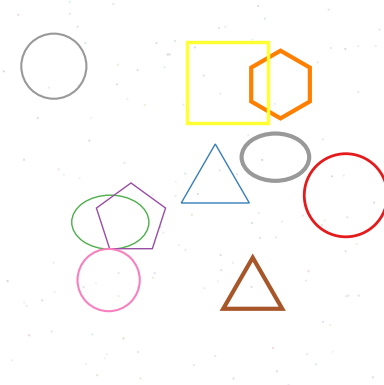[{"shape": "circle", "thickness": 2, "radius": 0.54, "center": [0.898, 0.493]}, {"shape": "triangle", "thickness": 1, "radius": 0.51, "center": [0.559, 0.524]}, {"shape": "oval", "thickness": 1, "radius": 0.5, "center": [0.287, 0.423]}, {"shape": "pentagon", "thickness": 1, "radius": 0.47, "center": [0.34, 0.43]}, {"shape": "hexagon", "thickness": 3, "radius": 0.44, "center": [0.729, 0.78]}, {"shape": "square", "thickness": 2.5, "radius": 0.52, "center": [0.591, 0.786]}, {"shape": "triangle", "thickness": 3, "radius": 0.44, "center": [0.656, 0.242]}, {"shape": "circle", "thickness": 1.5, "radius": 0.4, "center": [0.282, 0.273]}, {"shape": "oval", "thickness": 3, "radius": 0.44, "center": [0.715, 0.592]}, {"shape": "circle", "thickness": 1.5, "radius": 0.42, "center": [0.14, 0.828]}]